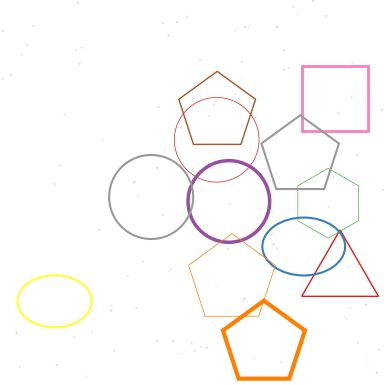[{"shape": "triangle", "thickness": 1, "radius": 0.58, "center": [0.883, 0.288]}, {"shape": "circle", "thickness": 0.5, "radius": 0.55, "center": [0.563, 0.637]}, {"shape": "oval", "thickness": 1.5, "radius": 0.54, "center": [0.789, 0.36]}, {"shape": "hexagon", "thickness": 0.5, "radius": 0.45, "center": [0.852, 0.472]}, {"shape": "circle", "thickness": 2.5, "radius": 0.53, "center": [0.594, 0.477]}, {"shape": "pentagon", "thickness": 0.5, "radius": 0.59, "center": [0.603, 0.274]}, {"shape": "pentagon", "thickness": 3, "radius": 0.56, "center": [0.686, 0.107]}, {"shape": "oval", "thickness": 1.5, "radius": 0.48, "center": [0.142, 0.217]}, {"shape": "pentagon", "thickness": 1, "radius": 0.52, "center": [0.564, 0.71]}, {"shape": "square", "thickness": 2, "radius": 0.43, "center": [0.87, 0.744]}, {"shape": "circle", "thickness": 1.5, "radius": 0.55, "center": [0.393, 0.488]}, {"shape": "pentagon", "thickness": 1.5, "radius": 0.53, "center": [0.78, 0.595]}]